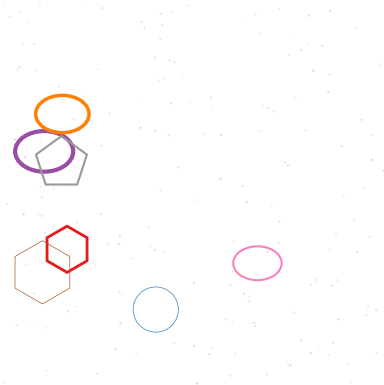[{"shape": "hexagon", "thickness": 2, "radius": 0.3, "center": [0.174, 0.353]}, {"shape": "circle", "thickness": 0.5, "radius": 0.29, "center": [0.405, 0.196]}, {"shape": "oval", "thickness": 3, "radius": 0.38, "center": [0.115, 0.607]}, {"shape": "oval", "thickness": 2.5, "radius": 0.35, "center": [0.162, 0.704]}, {"shape": "hexagon", "thickness": 0.5, "radius": 0.41, "center": [0.11, 0.293]}, {"shape": "oval", "thickness": 1.5, "radius": 0.31, "center": [0.669, 0.316]}, {"shape": "pentagon", "thickness": 1.5, "radius": 0.35, "center": [0.16, 0.577]}]